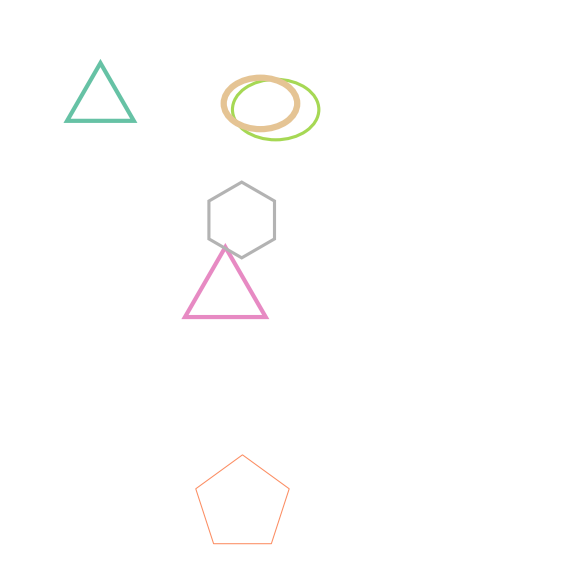[{"shape": "triangle", "thickness": 2, "radius": 0.33, "center": [0.174, 0.823]}, {"shape": "pentagon", "thickness": 0.5, "radius": 0.43, "center": [0.42, 0.126]}, {"shape": "triangle", "thickness": 2, "radius": 0.4, "center": [0.39, 0.491]}, {"shape": "oval", "thickness": 1.5, "radius": 0.37, "center": [0.477, 0.809]}, {"shape": "oval", "thickness": 3, "radius": 0.32, "center": [0.451, 0.82]}, {"shape": "hexagon", "thickness": 1.5, "radius": 0.33, "center": [0.419, 0.618]}]